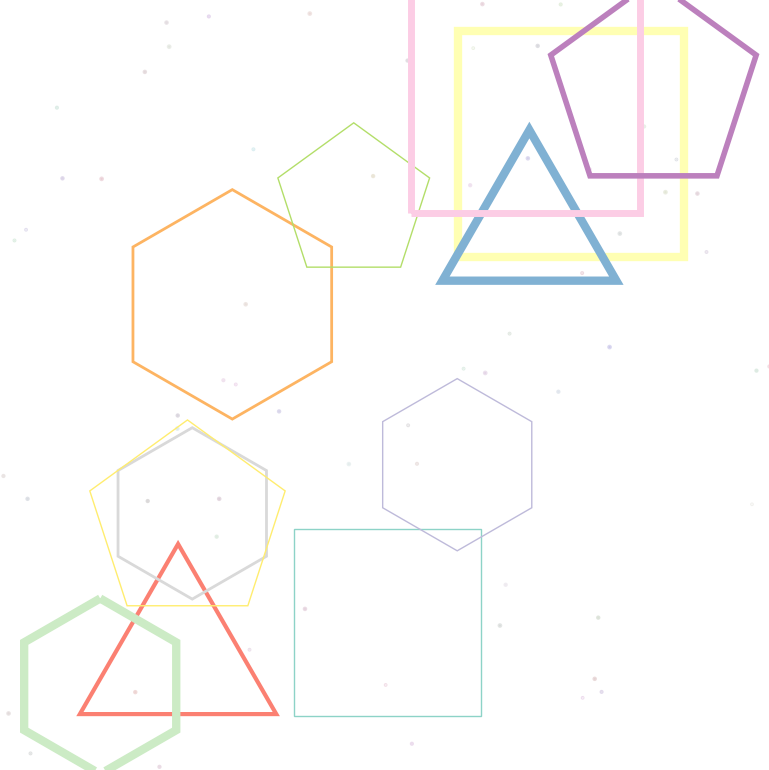[{"shape": "square", "thickness": 0.5, "radius": 0.6, "center": [0.503, 0.191]}, {"shape": "square", "thickness": 3, "radius": 0.73, "center": [0.741, 0.813]}, {"shape": "hexagon", "thickness": 0.5, "radius": 0.56, "center": [0.594, 0.396]}, {"shape": "triangle", "thickness": 1.5, "radius": 0.74, "center": [0.231, 0.146]}, {"shape": "triangle", "thickness": 3, "radius": 0.65, "center": [0.687, 0.701]}, {"shape": "hexagon", "thickness": 1, "radius": 0.74, "center": [0.302, 0.605]}, {"shape": "pentagon", "thickness": 0.5, "radius": 0.52, "center": [0.459, 0.737]}, {"shape": "square", "thickness": 2.5, "radius": 0.75, "center": [0.682, 0.872]}, {"shape": "hexagon", "thickness": 1, "radius": 0.56, "center": [0.25, 0.333]}, {"shape": "pentagon", "thickness": 2, "radius": 0.7, "center": [0.849, 0.885]}, {"shape": "hexagon", "thickness": 3, "radius": 0.57, "center": [0.13, 0.109]}, {"shape": "pentagon", "thickness": 0.5, "radius": 0.67, "center": [0.243, 0.321]}]